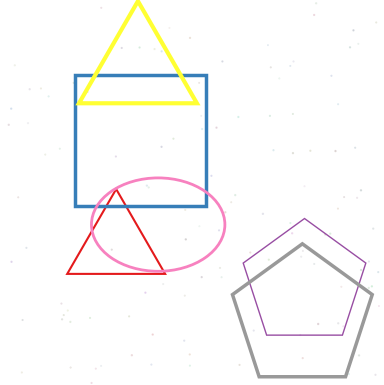[{"shape": "triangle", "thickness": 1.5, "radius": 0.73, "center": [0.302, 0.362]}, {"shape": "square", "thickness": 2.5, "radius": 0.85, "center": [0.365, 0.636]}, {"shape": "pentagon", "thickness": 1, "radius": 0.84, "center": [0.791, 0.265]}, {"shape": "triangle", "thickness": 3, "radius": 0.88, "center": [0.358, 0.82]}, {"shape": "oval", "thickness": 2, "radius": 0.87, "center": [0.411, 0.417]}, {"shape": "pentagon", "thickness": 2.5, "radius": 0.95, "center": [0.785, 0.176]}]